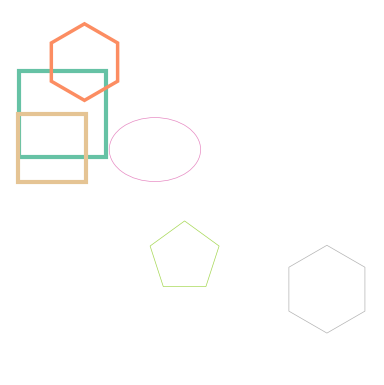[{"shape": "square", "thickness": 3, "radius": 0.56, "center": [0.162, 0.704]}, {"shape": "hexagon", "thickness": 2.5, "radius": 0.5, "center": [0.219, 0.839]}, {"shape": "oval", "thickness": 0.5, "radius": 0.59, "center": [0.402, 0.612]}, {"shape": "pentagon", "thickness": 0.5, "radius": 0.47, "center": [0.479, 0.332]}, {"shape": "square", "thickness": 3, "radius": 0.44, "center": [0.135, 0.616]}, {"shape": "hexagon", "thickness": 0.5, "radius": 0.57, "center": [0.849, 0.249]}]